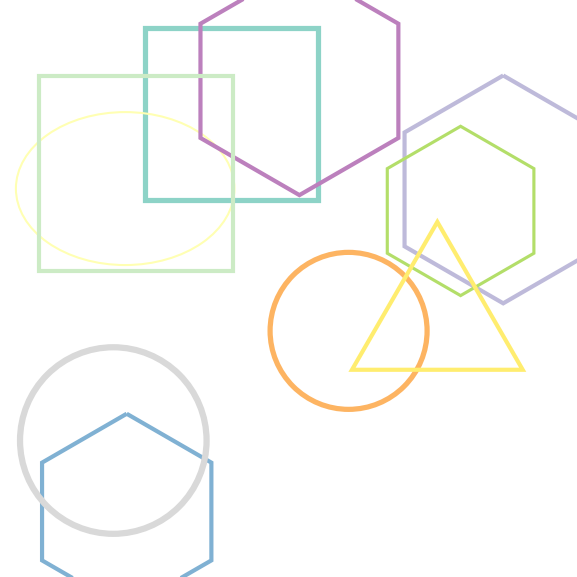[{"shape": "square", "thickness": 2.5, "radius": 0.75, "center": [0.401, 0.802]}, {"shape": "oval", "thickness": 1, "radius": 0.95, "center": [0.217, 0.673]}, {"shape": "hexagon", "thickness": 2, "radius": 0.99, "center": [0.871, 0.671]}, {"shape": "hexagon", "thickness": 2, "radius": 0.85, "center": [0.219, 0.113]}, {"shape": "circle", "thickness": 2.5, "radius": 0.68, "center": [0.604, 0.426]}, {"shape": "hexagon", "thickness": 1.5, "radius": 0.73, "center": [0.798, 0.634]}, {"shape": "circle", "thickness": 3, "radius": 0.81, "center": [0.196, 0.236]}, {"shape": "hexagon", "thickness": 2, "radius": 0.99, "center": [0.518, 0.859]}, {"shape": "square", "thickness": 2, "radius": 0.84, "center": [0.236, 0.699]}, {"shape": "triangle", "thickness": 2, "radius": 0.85, "center": [0.757, 0.444]}]